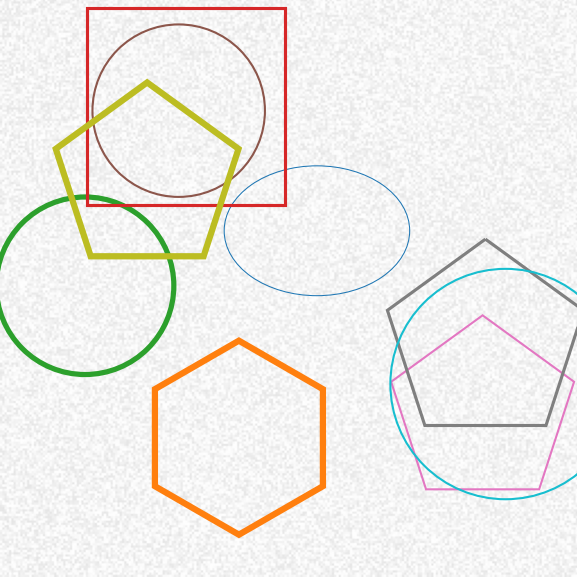[{"shape": "oval", "thickness": 0.5, "radius": 0.8, "center": [0.549, 0.6]}, {"shape": "hexagon", "thickness": 3, "radius": 0.84, "center": [0.414, 0.241]}, {"shape": "circle", "thickness": 2.5, "radius": 0.77, "center": [0.147, 0.504]}, {"shape": "square", "thickness": 1.5, "radius": 0.85, "center": [0.322, 0.814]}, {"shape": "circle", "thickness": 1, "radius": 0.75, "center": [0.309, 0.808]}, {"shape": "pentagon", "thickness": 1, "radius": 0.83, "center": [0.836, 0.287]}, {"shape": "pentagon", "thickness": 1.5, "radius": 0.89, "center": [0.841, 0.407]}, {"shape": "pentagon", "thickness": 3, "radius": 0.83, "center": [0.255, 0.69]}, {"shape": "circle", "thickness": 1, "radius": 1.0, "center": [0.875, 0.334]}]